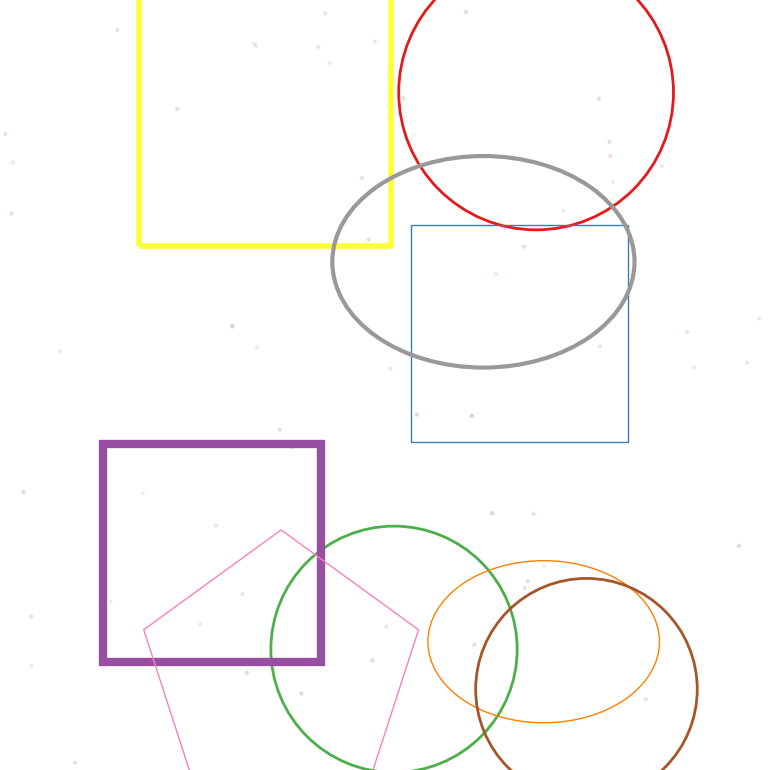[{"shape": "circle", "thickness": 1, "radius": 0.89, "center": [0.696, 0.88]}, {"shape": "square", "thickness": 0.5, "radius": 0.7, "center": [0.675, 0.567]}, {"shape": "circle", "thickness": 1, "radius": 0.8, "center": [0.512, 0.157]}, {"shape": "square", "thickness": 3, "radius": 0.71, "center": [0.275, 0.282]}, {"shape": "oval", "thickness": 0.5, "radius": 0.75, "center": [0.706, 0.167]}, {"shape": "square", "thickness": 2, "radius": 0.82, "center": [0.344, 0.844]}, {"shape": "circle", "thickness": 1, "radius": 0.72, "center": [0.762, 0.105]}, {"shape": "pentagon", "thickness": 0.5, "radius": 0.94, "center": [0.365, 0.124]}, {"shape": "oval", "thickness": 1.5, "radius": 0.98, "center": [0.628, 0.66]}]